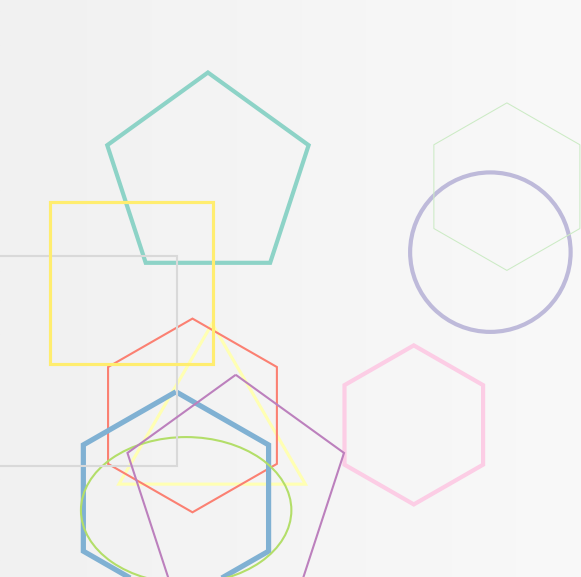[{"shape": "pentagon", "thickness": 2, "radius": 0.91, "center": [0.358, 0.691]}, {"shape": "triangle", "thickness": 1.5, "radius": 0.93, "center": [0.365, 0.253]}, {"shape": "circle", "thickness": 2, "radius": 0.69, "center": [0.844, 0.563]}, {"shape": "hexagon", "thickness": 1, "radius": 0.84, "center": [0.331, 0.28]}, {"shape": "hexagon", "thickness": 2.5, "radius": 0.92, "center": [0.303, 0.137]}, {"shape": "oval", "thickness": 1, "radius": 0.91, "center": [0.32, 0.116]}, {"shape": "hexagon", "thickness": 2, "radius": 0.69, "center": [0.712, 0.263]}, {"shape": "square", "thickness": 1, "radius": 0.91, "center": [0.123, 0.374]}, {"shape": "pentagon", "thickness": 1, "radius": 0.98, "center": [0.406, 0.154]}, {"shape": "hexagon", "thickness": 0.5, "radius": 0.73, "center": [0.872, 0.676]}, {"shape": "square", "thickness": 1.5, "radius": 0.7, "center": [0.226, 0.509]}]